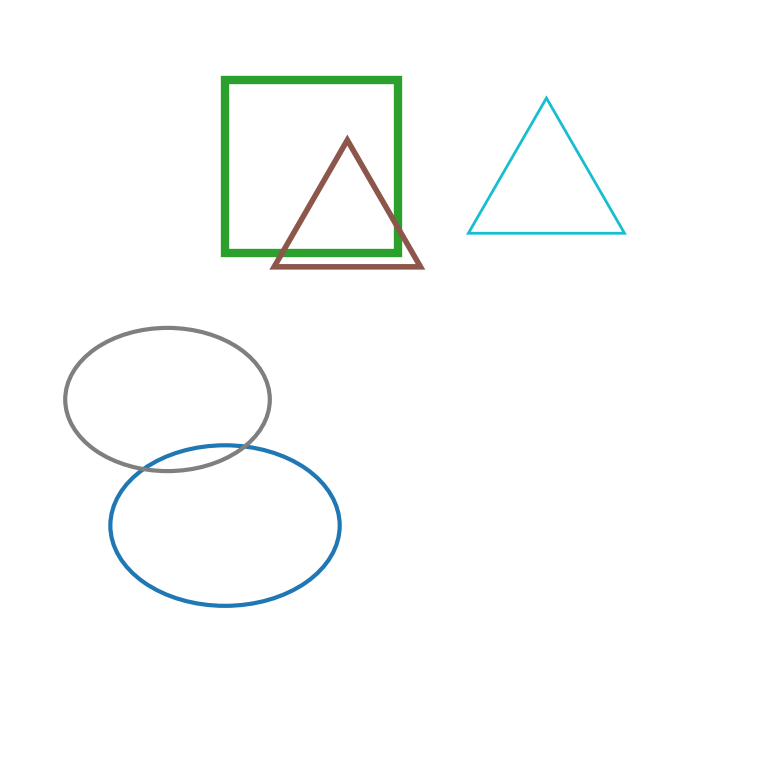[{"shape": "oval", "thickness": 1.5, "radius": 0.74, "center": [0.292, 0.317]}, {"shape": "square", "thickness": 3, "radius": 0.56, "center": [0.404, 0.784]}, {"shape": "triangle", "thickness": 2, "radius": 0.55, "center": [0.451, 0.708]}, {"shape": "oval", "thickness": 1.5, "radius": 0.66, "center": [0.218, 0.481]}, {"shape": "triangle", "thickness": 1, "radius": 0.59, "center": [0.71, 0.756]}]